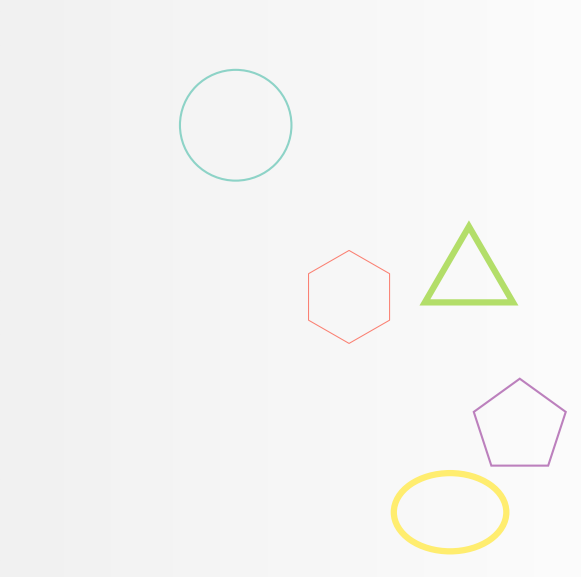[{"shape": "circle", "thickness": 1, "radius": 0.48, "center": [0.406, 0.782]}, {"shape": "hexagon", "thickness": 0.5, "radius": 0.4, "center": [0.601, 0.485]}, {"shape": "triangle", "thickness": 3, "radius": 0.44, "center": [0.807, 0.519]}, {"shape": "pentagon", "thickness": 1, "radius": 0.42, "center": [0.894, 0.26]}, {"shape": "oval", "thickness": 3, "radius": 0.48, "center": [0.774, 0.112]}]